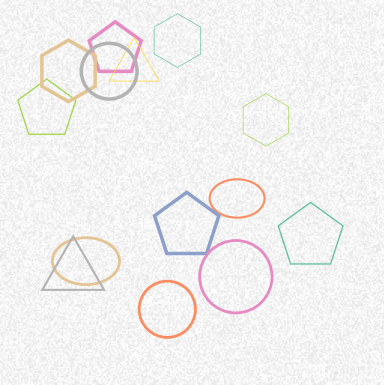[{"shape": "pentagon", "thickness": 1, "radius": 0.44, "center": [0.807, 0.386]}, {"shape": "hexagon", "thickness": 0.5, "radius": 0.35, "center": [0.461, 0.895]}, {"shape": "oval", "thickness": 1.5, "radius": 0.36, "center": [0.616, 0.484]}, {"shape": "circle", "thickness": 2, "radius": 0.37, "center": [0.435, 0.197]}, {"shape": "pentagon", "thickness": 2.5, "radius": 0.44, "center": [0.485, 0.413]}, {"shape": "pentagon", "thickness": 2.5, "radius": 0.36, "center": [0.299, 0.872]}, {"shape": "circle", "thickness": 2, "radius": 0.47, "center": [0.613, 0.281]}, {"shape": "pentagon", "thickness": 1, "radius": 0.4, "center": [0.122, 0.715]}, {"shape": "hexagon", "thickness": 0.5, "radius": 0.34, "center": [0.691, 0.689]}, {"shape": "triangle", "thickness": 0.5, "radius": 0.38, "center": [0.348, 0.827]}, {"shape": "oval", "thickness": 2, "radius": 0.44, "center": [0.223, 0.322]}, {"shape": "hexagon", "thickness": 2.5, "radius": 0.4, "center": [0.178, 0.816]}, {"shape": "triangle", "thickness": 1.5, "radius": 0.46, "center": [0.19, 0.293]}, {"shape": "circle", "thickness": 2.5, "radius": 0.36, "center": [0.284, 0.815]}]